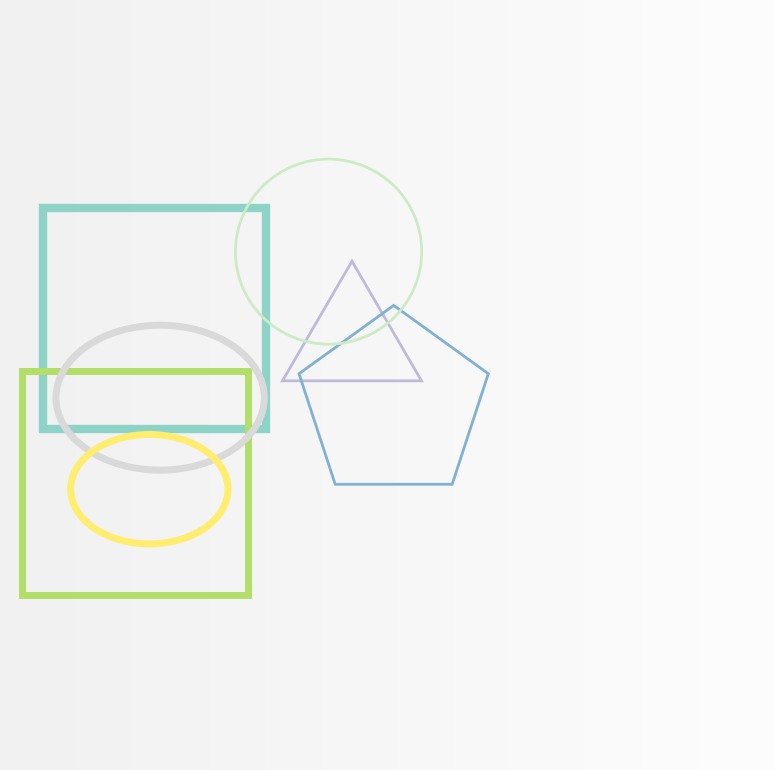[{"shape": "square", "thickness": 3, "radius": 0.72, "center": [0.2, 0.586]}, {"shape": "triangle", "thickness": 1, "radius": 0.52, "center": [0.454, 0.557]}, {"shape": "pentagon", "thickness": 1, "radius": 0.64, "center": [0.508, 0.475]}, {"shape": "square", "thickness": 2.5, "radius": 0.73, "center": [0.174, 0.373]}, {"shape": "oval", "thickness": 2.5, "radius": 0.67, "center": [0.207, 0.484]}, {"shape": "circle", "thickness": 1, "radius": 0.6, "center": [0.424, 0.673]}, {"shape": "oval", "thickness": 2.5, "radius": 0.51, "center": [0.193, 0.365]}]